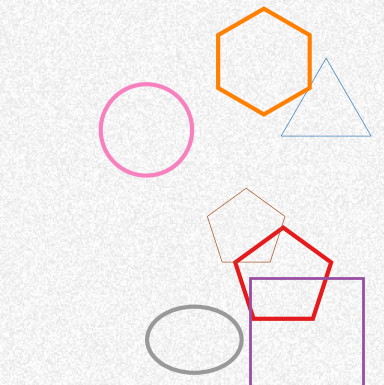[{"shape": "pentagon", "thickness": 3, "radius": 0.65, "center": [0.736, 0.278]}, {"shape": "triangle", "thickness": 0.5, "radius": 0.67, "center": [0.847, 0.714]}, {"shape": "square", "thickness": 2, "radius": 0.74, "center": [0.796, 0.129]}, {"shape": "hexagon", "thickness": 3, "radius": 0.69, "center": [0.685, 0.84]}, {"shape": "pentagon", "thickness": 0.5, "radius": 0.53, "center": [0.639, 0.405]}, {"shape": "circle", "thickness": 3, "radius": 0.59, "center": [0.38, 0.663]}, {"shape": "oval", "thickness": 3, "radius": 0.61, "center": [0.505, 0.118]}]